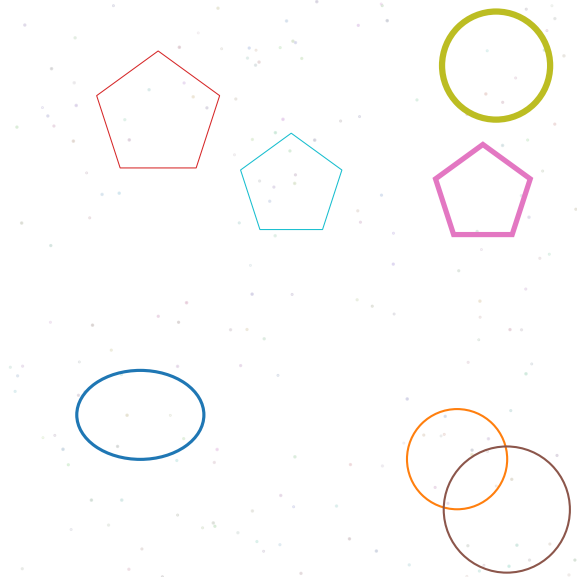[{"shape": "oval", "thickness": 1.5, "radius": 0.55, "center": [0.243, 0.281]}, {"shape": "circle", "thickness": 1, "radius": 0.43, "center": [0.791, 0.204]}, {"shape": "pentagon", "thickness": 0.5, "radius": 0.56, "center": [0.274, 0.799]}, {"shape": "circle", "thickness": 1, "radius": 0.55, "center": [0.878, 0.117]}, {"shape": "pentagon", "thickness": 2.5, "radius": 0.43, "center": [0.836, 0.663]}, {"shape": "circle", "thickness": 3, "radius": 0.47, "center": [0.859, 0.886]}, {"shape": "pentagon", "thickness": 0.5, "radius": 0.46, "center": [0.504, 0.676]}]